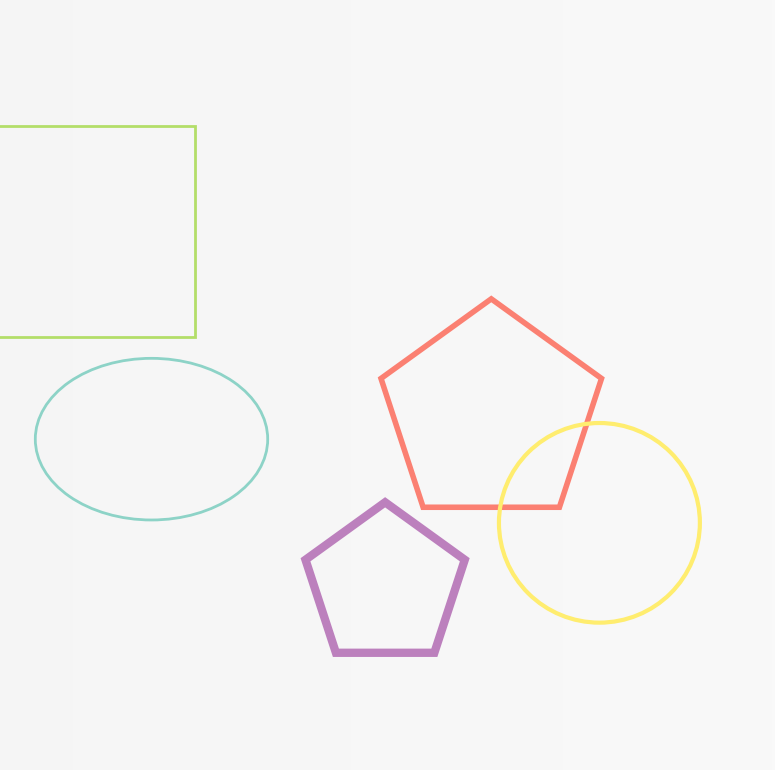[{"shape": "oval", "thickness": 1, "radius": 0.75, "center": [0.195, 0.43]}, {"shape": "pentagon", "thickness": 2, "radius": 0.75, "center": [0.634, 0.462]}, {"shape": "square", "thickness": 1, "radius": 0.69, "center": [0.114, 0.699]}, {"shape": "pentagon", "thickness": 3, "radius": 0.54, "center": [0.497, 0.24]}, {"shape": "circle", "thickness": 1.5, "radius": 0.65, "center": [0.773, 0.321]}]